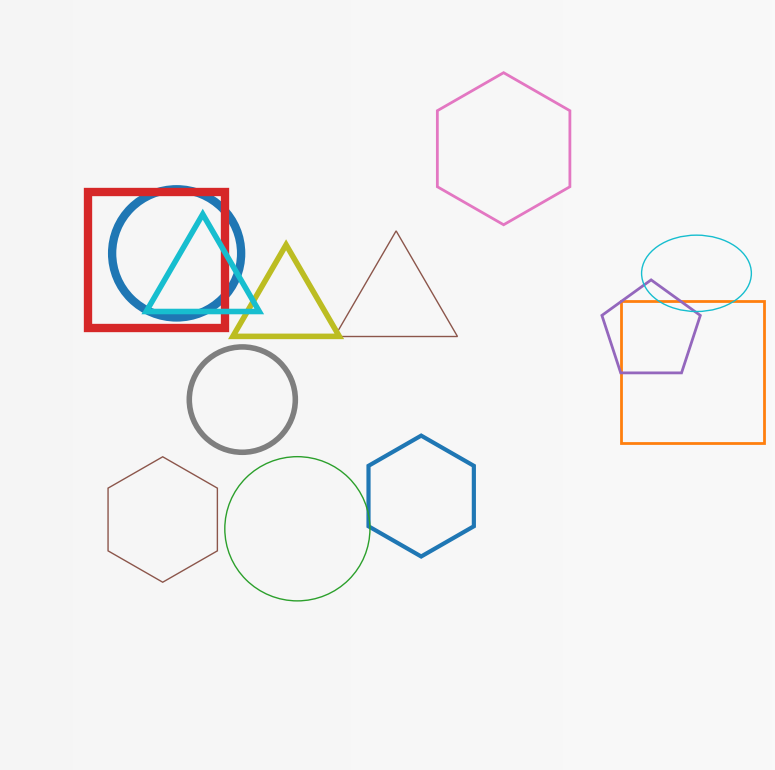[{"shape": "hexagon", "thickness": 1.5, "radius": 0.39, "center": [0.543, 0.356]}, {"shape": "circle", "thickness": 3, "radius": 0.42, "center": [0.228, 0.671]}, {"shape": "square", "thickness": 1, "radius": 0.46, "center": [0.894, 0.517]}, {"shape": "circle", "thickness": 0.5, "radius": 0.47, "center": [0.384, 0.313]}, {"shape": "square", "thickness": 3, "radius": 0.44, "center": [0.202, 0.662]}, {"shape": "pentagon", "thickness": 1, "radius": 0.33, "center": [0.84, 0.57]}, {"shape": "triangle", "thickness": 0.5, "radius": 0.46, "center": [0.511, 0.609]}, {"shape": "hexagon", "thickness": 0.5, "radius": 0.41, "center": [0.21, 0.325]}, {"shape": "hexagon", "thickness": 1, "radius": 0.49, "center": [0.65, 0.807]}, {"shape": "circle", "thickness": 2, "radius": 0.34, "center": [0.313, 0.481]}, {"shape": "triangle", "thickness": 2, "radius": 0.4, "center": [0.369, 0.603]}, {"shape": "triangle", "thickness": 2, "radius": 0.42, "center": [0.262, 0.638]}, {"shape": "oval", "thickness": 0.5, "radius": 0.35, "center": [0.899, 0.645]}]